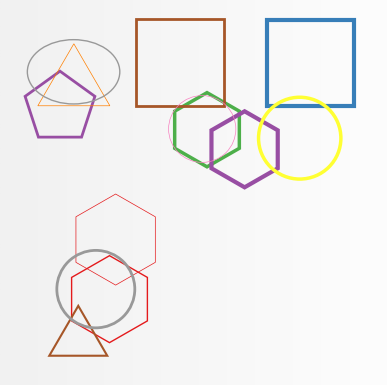[{"shape": "hexagon", "thickness": 1, "radius": 0.56, "center": [0.283, 0.223]}, {"shape": "hexagon", "thickness": 0.5, "radius": 0.59, "center": [0.298, 0.378]}, {"shape": "square", "thickness": 3, "radius": 0.56, "center": [0.802, 0.836]}, {"shape": "hexagon", "thickness": 2.5, "radius": 0.48, "center": [0.534, 0.663]}, {"shape": "hexagon", "thickness": 3, "radius": 0.49, "center": [0.631, 0.612]}, {"shape": "pentagon", "thickness": 2, "radius": 0.47, "center": [0.155, 0.72]}, {"shape": "triangle", "thickness": 0.5, "radius": 0.54, "center": [0.191, 0.779]}, {"shape": "circle", "thickness": 2.5, "radius": 0.53, "center": [0.773, 0.641]}, {"shape": "triangle", "thickness": 1.5, "radius": 0.43, "center": [0.202, 0.119]}, {"shape": "square", "thickness": 2, "radius": 0.56, "center": [0.464, 0.837]}, {"shape": "circle", "thickness": 0.5, "radius": 0.43, "center": [0.522, 0.665]}, {"shape": "circle", "thickness": 2, "radius": 0.5, "center": [0.247, 0.249]}, {"shape": "oval", "thickness": 1, "radius": 0.6, "center": [0.19, 0.813]}]